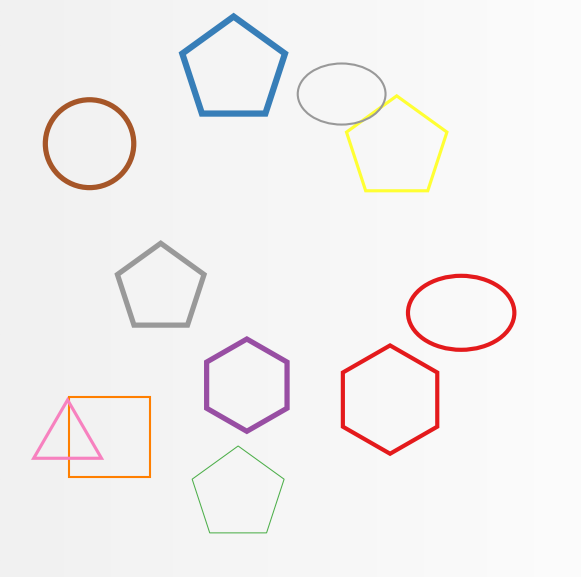[{"shape": "hexagon", "thickness": 2, "radius": 0.47, "center": [0.671, 0.307]}, {"shape": "oval", "thickness": 2, "radius": 0.46, "center": [0.793, 0.457]}, {"shape": "pentagon", "thickness": 3, "radius": 0.46, "center": [0.402, 0.878]}, {"shape": "pentagon", "thickness": 0.5, "radius": 0.42, "center": [0.41, 0.144]}, {"shape": "hexagon", "thickness": 2.5, "radius": 0.4, "center": [0.425, 0.332]}, {"shape": "square", "thickness": 1, "radius": 0.35, "center": [0.188, 0.242]}, {"shape": "pentagon", "thickness": 1.5, "radius": 0.45, "center": [0.683, 0.742]}, {"shape": "circle", "thickness": 2.5, "radius": 0.38, "center": [0.154, 0.75]}, {"shape": "triangle", "thickness": 1.5, "radius": 0.34, "center": [0.116, 0.239]}, {"shape": "oval", "thickness": 1, "radius": 0.38, "center": [0.588, 0.836]}, {"shape": "pentagon", "thickness": 2.5, "radius": 0.39, "center": [0.277, 0.5]}]